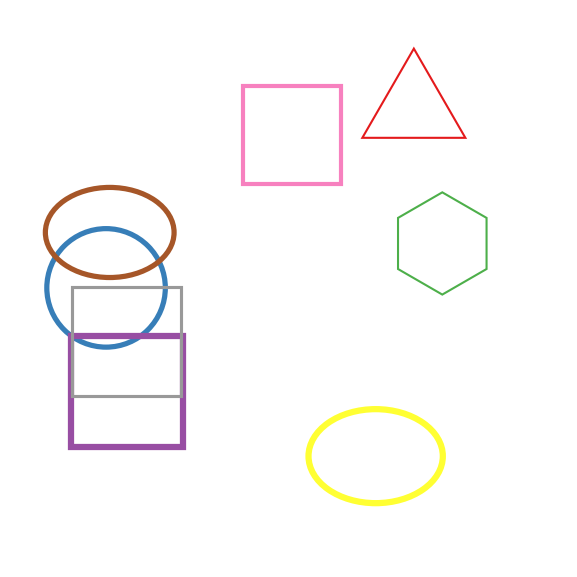[{"shape": "triangle", "thickness": 1, "radius": 0.51, "center": [0.717, 0.812]}, {"shape": "circle", "thickness": 2.5, "radius": 0.51, "center": [0.184, 0.501]}, {"shape": "hexagon", "thickness": 1, "radius": 0.44, "center": [0.766, 0.578]}, {"shape": "square", "thickness": 3, "radius": 0.48, "center": [0.219, 0.321]}, {"shape": "oval", "thickness": 3, "radius": 0.58, "center": [0.651, 0.209]}, {"shape": "oval", "thickness": 2.5, "radius": 0.56, "center": [0.19, 0.597]}, {"shape": "square", "thickness": 2, "radius": 0.42, "center": [0.506, 0.765]}, {"shape": "square", "thickness": 1.5, "radius": 0.47, "center": [0.219, 0.408]}]